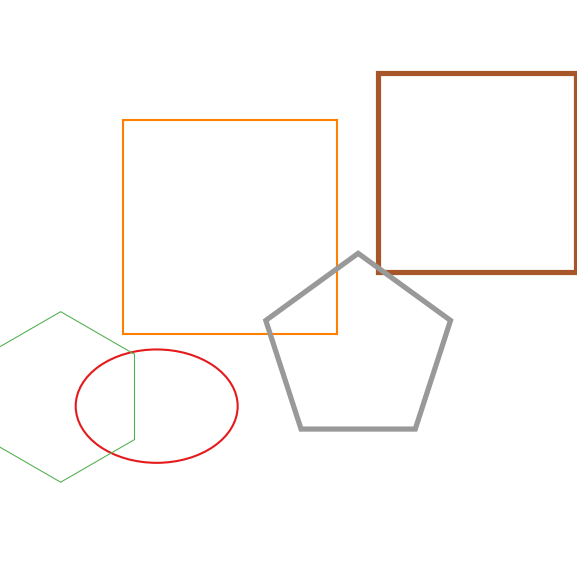[{"shape": "oval", "thickness": 1, "radius": 0.7, "center": [0.271, 0.296]}, {"shape": "hexagon", "thickness": 0.5, "radius": 0.74, "center": [0.105, 0.312]}, {"shape": "square", "thickness": 1, "radius": 0.93, "center": [0.398, 0.606]}, {"shape": "square", "thickness": 2.5, "radius": 0.86, "center": [0.826, 0.701]}, {"shape": "pentagon", "thickness": 2.5, "radius": 0.84, "center": [0.62, 0.392]}]